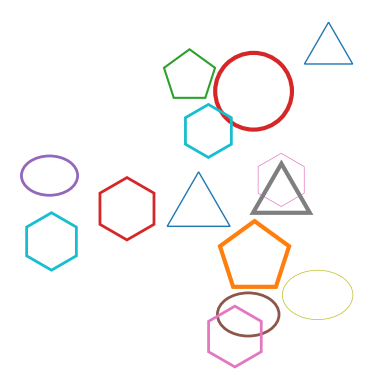[{"shape": "triangle", "thickness": 1, "radius": 0.36, "center": [0.853, 0.87]}, {"shape": "triangle", "thickness": 1, "radius": 0.47, "center": [0.516, 0.459]}, {"shape": "pentagon", "thickness": 3, "radius": 0.47, "center": [0.661, 0.331]}, {"shape": "pentagon", "thickness": 1.5, "radius": 0.35, "center": [0.492, 0.802]}, {"shape": "hexagon", "thickness": 2, "radius": 0.41, "center": [0.33, 0.458]}, {"shape": "circle", "thickness": 3, "radius": 0.5, "center": [0.659, 0.763]}, {"shape": "oval", "thickness": 2, "radius": 0.36, "center": [0.129, 0.544]}, {"shape": "oval", "thickness": 2, "radius": 0.4, "center": [0.645, 0.183]}, {"shape": "hexagon", "thickness": 2, "radius": 0.39, "center": [0.61, 0.126]}, {"shape": "hexagon", "thickness": 0.5, "radius": 0.35, "center": [0.73, 0.533]}, {"shape": "triangle", "thickness": 3, "radius": 0.43, "center": [0.731, 0.49]}, {"shape": "oval", "thickness": 0.5, "radius": 0.46, "center": [0.825, 0.234]}, {"shape": "hexagon", "thickness": 2, "radius": 0.34, "center": [0.541, 0.66]}, {"shape": "hexagon", "thickness": 2, "radius": 0.37, "center": [0.134, 0.373]}]